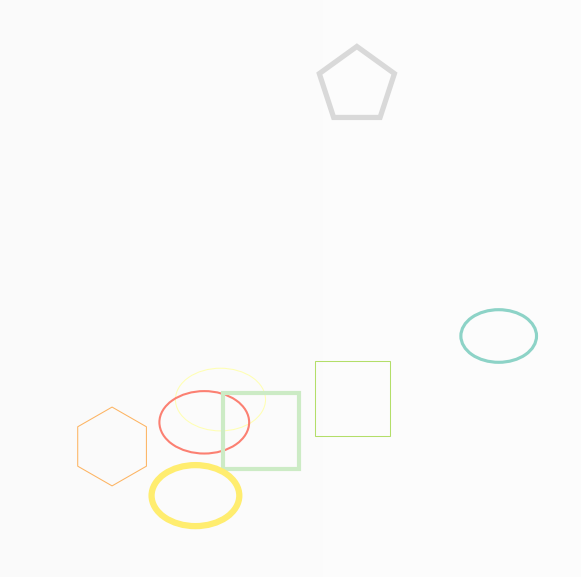[{"shape": "oval", "thickness": 1.5, "radius": 0.33, "center": [0.858, 0.417]}, {"shape": "oval", "thickness": 0.5, "radius": 0.39, "center": [0.379, 0.307]}, {"shape": "oval", "thickness": 1, "radius": 0.39, "center": [0.351, 0.268]}, {"shape": "hexagon", "thickness": 0.5, "radius": 0.34, "center": [0.193, 0.226]}, {"shape": "square", "thickness": 0.5, "radius": 0.32, "center": [0.606, 0.309]}, {"shape": "pentagon", "thickness": 2.5, "radius": 0.34, "center": [0.614, 0.851]}, {"shape": "square", "thickness": 2, "radius": 0.33, "center": [0.45, 0.253]}, {"shape": "oval", "thickness": 3, "radius": 0.38, "center": [0.336, 0.141]}]